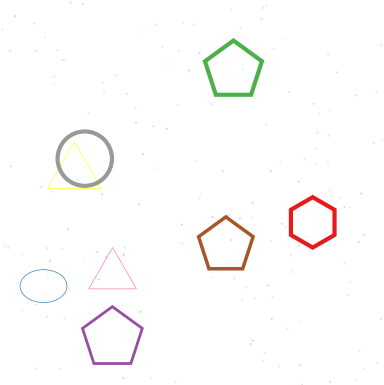[{"shape": "hexagon", "thickness": 3, "radius": 0.33, "center": [0.812, 0.422]}, {"shape": "oval", "thickness": 0.5, "radius": 0.3, "center": [0.113, 0.257]}, {"shape": "pentagon", "thickness": 3, "radius": 0.39, "center": [0.606, 0.817]}, {"shape": "pentagon", "thickness": 2, "radius": 0.41, "center": [0.292, 0.122]}, {"shape": "triangle", "thickness": 0.5, "radius": 0.4, "center": [0.193, 0.551]}, {"shape": "pentagon", "thickness": 2.5, "radius": 0.37, "center": [0.587, 0.362]}, {"shape": "triangle", "thickness": 0.5, "radius": 0.36, "center": [0.292, 0.285]}, {"shape": "circle", "thickness": 3, "radius": 0.35, "center": [0.22, 0.588]}]